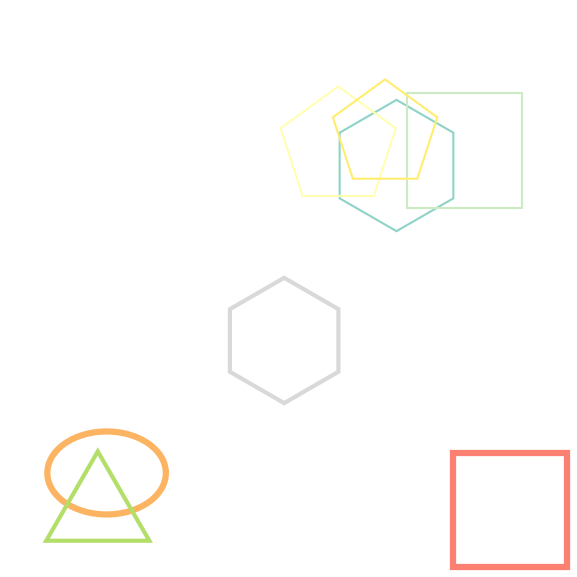[{"shape": "hexagon", "thickness": 1, "radius": 0.57, "center": [0.687, 0.713]}, {"shape": "pentagon", "thickness": 1, "radius": 0.52, "center": [0.586, 0.745]}, {"shape": "square", "thickness": 3, "radius": 0.49, "center": [0.883, 0.116]}, {"shape": "oval", "thickness": 3, "radius": 0.51, "center": [0.185, 0.18]}, {"shape": "triangle", "thickness": 2, "radius": 0.52, "center": [0.169, 0.114]}, {"shape": "hexagon", "thickness": 2, "radius": 0.54, "center": [0.492, 0.41]}, {"shape": "square", "thickness": 1, "radius": 0.5, "center": [0.804, 0.738]}, {"shape": "pentagon", "thickness": 1, "radius": 0.48, "center": [0.667, 0.767]}]